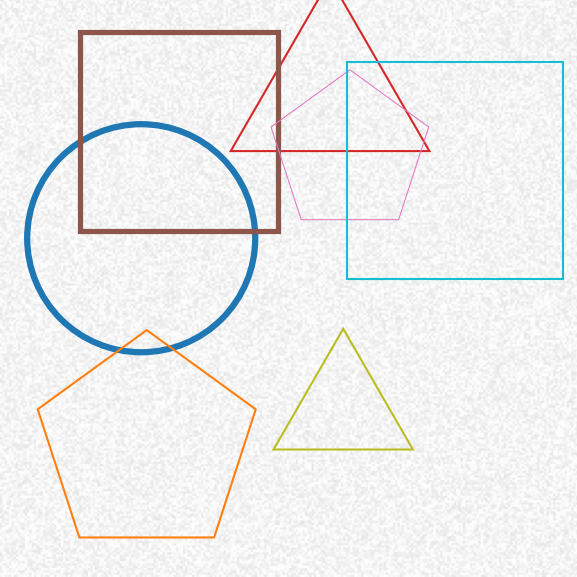[{"shape": "circle", "thickness": 3, "radius": 0.99, "center": [0.245, 0.587]}, {"shape": "pentagon", "thickness": 1, "radius": 0.99, "center": [0.254, 0.229]}, {"shape": "triangle", "thickness": 1, "radius": 0.99, "center": [0.572, 0.837]}, {"shape": "square", "thickness": 2.5, "radius": 0.86, "center": [0.31, 0.772]}, {"shape": "pentagon", "thickness": 0.5, "radius": 0.72, "center": [0.606, 0.735]}, {"shape": "triangle", "thickness": 1, "radius": 0.7, "center": [0.594, 0.29]}, {"shape": "square", "thickness": 1, "radius": 0.94, "center": [0.788, 0.704]}]